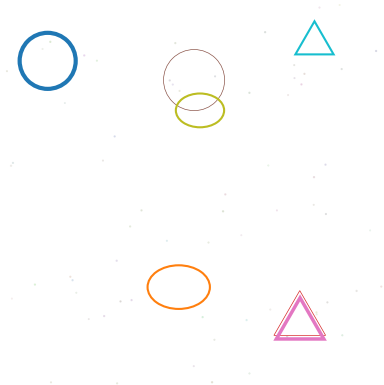[{"shape": "circle", "thickness": 3, "radius": 0.36, "center": [0.124, 0.842]}, {"shape": "oval", "thickness": 1.5, "radius": 0.4, "center": [0.464, 0.254]}, {"shape": "triangle", "thickness": 0.5, "radius": 0.39, "center": [0.779, 0.168]}, {"shape": "circle", "thickness": 0.5, "radius": 0.4, "center": [0.504, 0.792]}, {"shape": "triangle", "thickness": 2.5, "radius": 0.36, "center": [0.779, 0.155]}, {"shape": "oval", "thickness": 1.5, "radius": 0.31, "center": [0.519, 0.713]}, {"shape": "triangle", "thickness": 1.5, "radius": 0.29, "center": [0.817, 0.887]}]